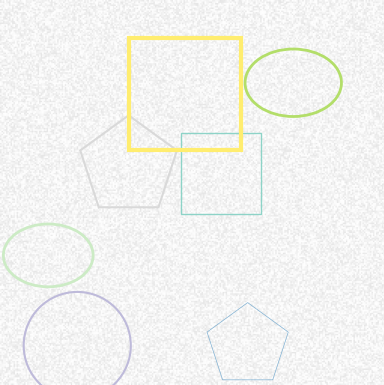[{"shape": "square", "thickness": 1, "radius": 0.52, "center": [0.574, 0.549]}, {"shape": "circle", "thickness": 1.5, "radius": 0.7, "center": [0.201, 0.103]}, {"shape": "pentagon", "thickness": 0.5, "radius": 0.55, "center": [0.643, 0.103]}, {"shape": "oval", "thickness": 2, "radius": 0.63, "center": [0.762, 0.785]}, {"shape": "pentagon", "thickness": 1.5, "radius": 0.66, "center": [0.334, 0.568]}, {"shape": "oval", "thickness": 2, "radius": 0.58, "center": [0.125, 0.337]}, {"shape": "square", "thickness": 3, "radius": 0.73, "center": [0.481, 0.755]}]